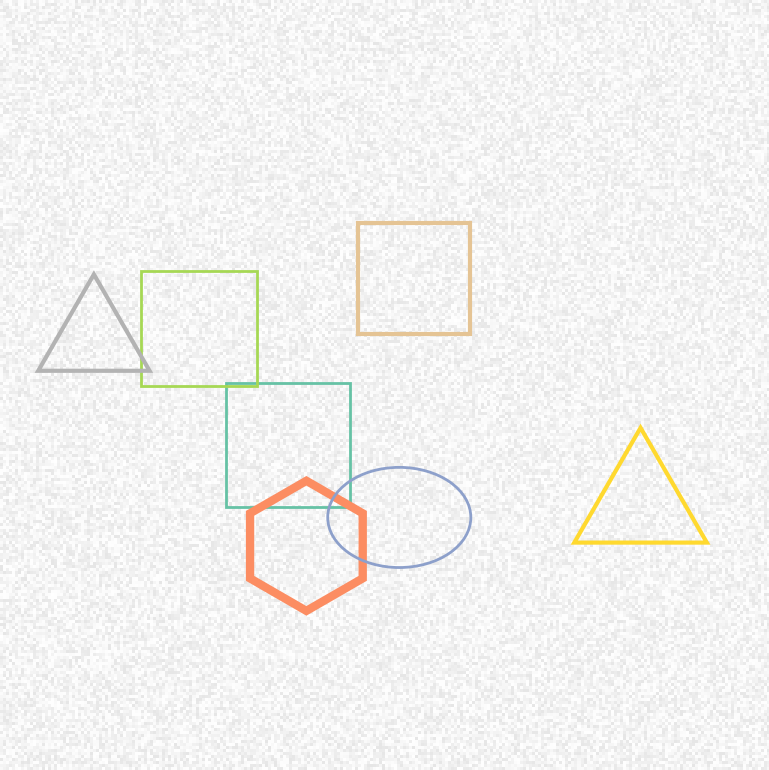[{"shape": "square", "thickness": 1, "radius": 0.4, "center": [0.374, 0.422]}, {"shape": "hexagon", "thickness": 3, "radius": 0.42, "center": [0.398, 0.291]}, {"shape": "oval", "thickness": 1, "radius": 0.46, "center": [0.519, 0.328]}, {"shape": "square", "thickness": 1, "radius": 0.37, "center": [0.259, 0.573]}, {"shape": "triangle", "thickness": 1.5, "radius": 0.5, "center": [0.832, 0.345]}, {"shape": "square", "thickness": 1.5, "radius": 0.36, "center": [0.538, 0.638]}, {"shape": "triangle", "thickness": 1.5, "radius": 0.42, "center": [0.122, 0.56]}]